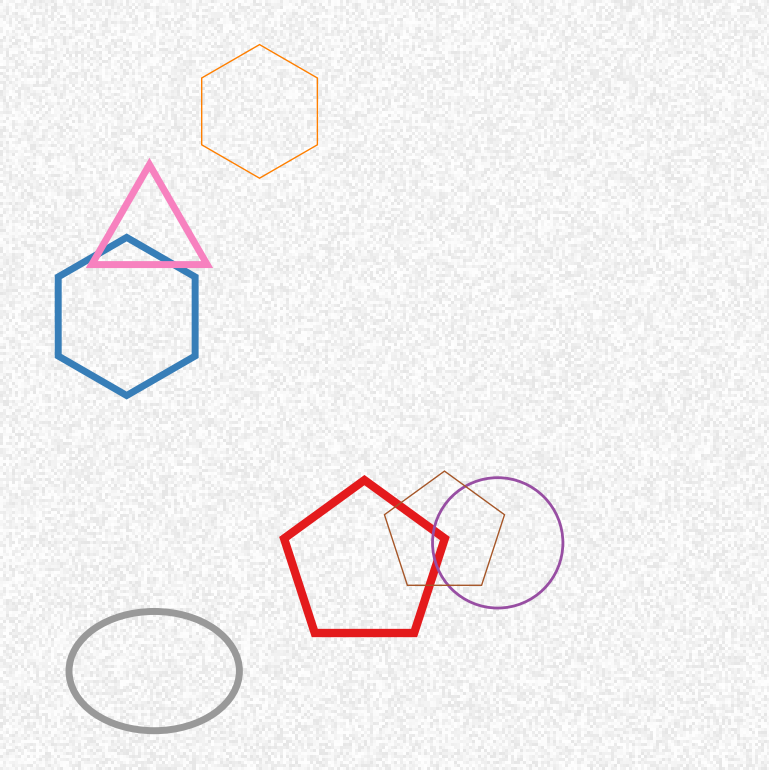[{"shape": "pentagon", "thickness": 3, "radius": 0.55, "center": [0.473, 0.267]}, {"shape": "hexagon", "thickness": 2.5, "radius": 0.51, "center": [0.165, 0.589]}, {"shape": "circle", "thickness": 1, "radius": 0.42, "center": [0.646, 0.295]}, {"shape": "hexagon", "thickness": 0.5, "radius": 0.43, "center": [0.337, 0.855]}, {"shape": "pentagon", "thickness": 0.5, "radius": 0.41, "center": [0.577, 0.306]}, {"shape": "triangle", "thickness": 2.5, "radius": 0.43, "center": [0.194, 0.7]}, {"shape": "oval", "thickness": 2.5, "radius": 0.55, "center": [0.2, 0.128]}]